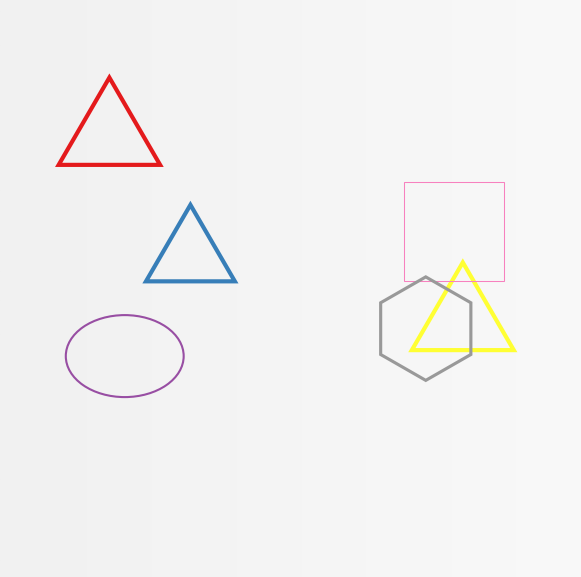[{"shape": "triangle", "thickness": 2, "radius": 0.5, "center": [0.188, 0.764]}, {"shape": "triangle", "thickness": 2, "radius": 0.44, "center": [0.328, 0.556]}, {"shape": "oval", "thickness": 1, "radius": 0.51, "center": [0.215, 0.383]}, {"shape": "triangle", "thickness": 2, "radius": 0.51, "center": [0.796, 0.443]}, {"shape": "square", "thickness": 0.5, "radius": 0.43, "center": [0.781, 0.598]}, {"shape": "hexagon", "thickness": 1.5, "radius": 0.45, "center": [0.732, 0.43]}]